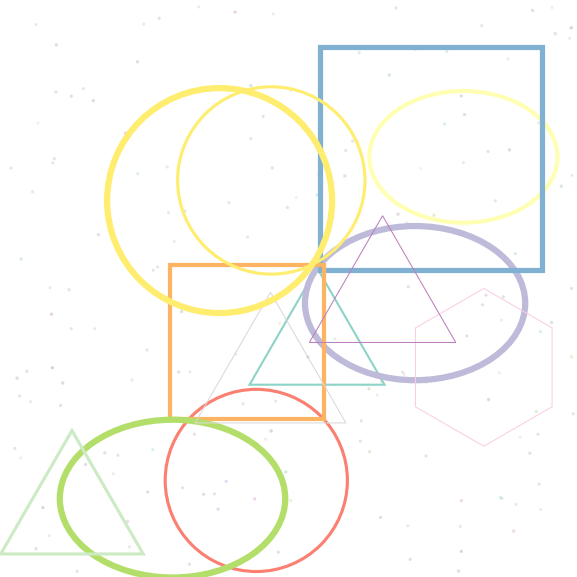[{"shape": "triangle", "thickness": 1, "radius": 0.67, "center": [0.549, 0.4]}, {"shape": "oval", "thickness": 2, "radius": 0.81, "center": [0.802, 0.728]}, {"shape": "oval", "thickness": 3, "radius": 0.95, "center": [0.719, 0.474]}, {"shape": "circle", "thickness": 1.5, "radius": 0.79, "center": [0.444, 0.167]}, {"shape": "square", "thickness": 2.5, "radius": 0.96, "center": [0.746, 0.725]}, {"shape": "square", "thickness": 2, "radius": 0.67, "center": [0.428, 0.407]}, {"shape": "oval", "thickness": 3, "radius": 0.98, "center": [0.299, 0.136]}, {"shape": "hexagon", "thickness": 0.5, "radius": 0.68, "center": [0.838, 0.363]}, {"shape": "triangle", "thickness": 0.5, "radius": 0.75, "center": [0.468, 0.342]}, {"shape": "triangle", "thickness": 0.5, "radius": 0.73, "center": [0.662, 0.479]}, {"shape": "triangle", "thickness": 1.5, "radius": 0.71, "center": [0.125, 0.111]}, {"shape": "circle", "thickness": 3, "radius": 0.97, "center": [0.38, 0.652]}, {"shape": "circle", "thickness": 1.5, "radius": 0.81, "center": [0.47, 0.687]}]